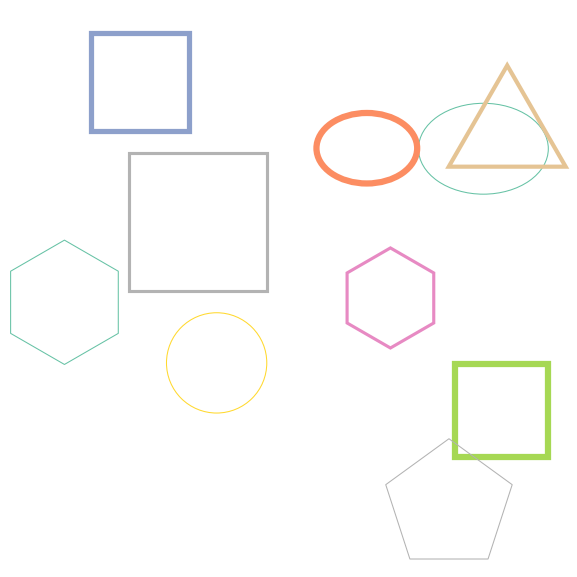[{"shape": "oval", "thickness": 0.5, "radius": 0.56, "center": [0.837, 0.742]}, {"shape": "hexagon", "thickness": 0.5, "radius": 0.54, "center": [0.112, 0.476]}, {"shape": "oval", "thickness": 3, "radius": 0.44, "center": [0.635, 0.742]}, {"shape": "square", "thickness": 2.5, "radius": 0.43, "center": [0.242, 0.857]}, {"shape": "hexagon", "thickness": 1.5, "radius": 0.43, "center": [0.676, 0.483]}, {"shape": "square", "thickness": 3, "radius": 0.4, "center": [0.868, 0.288]}, {"shape": "circle", "thickness": 0.5, "radius": 0.43, "center": [0.375, 0.371]}, {"shape": "triangle", "thickness": 2, "radius": 0.58, "center": [0.878, 0.769]}, {"shape": "pentagon", "thickness": 0.5, "radius": 0.58, "center": [0.777, 0.124]}, {"shape": "square", "thickness": 1.5, "radius": 0.6, "center": [0.342, 0.615]}]